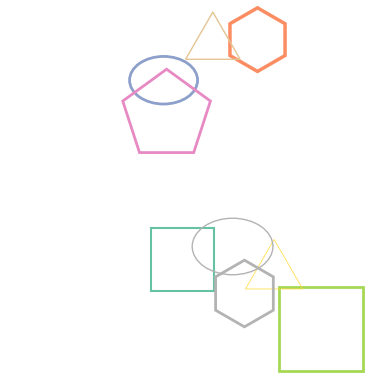[{"shape": "square", "thickness": 1.5, "radius": 0.41, "center": [0.473, 0.327]}, {"shape": "hexagon", "thickness": 2.5, "radius": 0.41, "center": [0.669, 0.897]}, {"shape": "oval", "thickness": 2, "radius": 0.44, "center": [0.425, 0.792]}, {"shape": "pentagon", "thickness": 2, "radius": 0.6, "center": [0.433, 0.701]}, {"shape": "square", "thickness": 2, "radius": 0.55, "center": [0.834, 0.145]}, {"shape": "triangle", "thickness": 0.5, "radius": 0.43, "center": [0.712, 0.292]}, {"shape": "triangle", "thickness": 1, "radius": 0.41, "center": [0.553, 0.887]}, {"shape": "hexagon", "thickness": 2, "radius": 0.43, "center": [0.635, 0.238]}, {"shape": "oval", "thickness": 1, "radius": 0.52, "center": [0.604, 0.36]}]